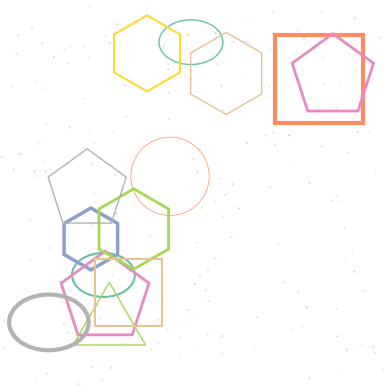[{"shape": "oval", "thickness": 1, "radius": 0.41, "center": [0.496, 0.89]}, {"shape": "oval", "thickness": 1.5, "radius": 0.41, "center": [0.269, 0.286]}, {"shape": "circle", "thickness": 0.5, "radius": 0.51, "center": [0.442, 0.542]}, {"shape": "square", "thickness": 3, "radius": 0.57, "center": [0.828, 0.795]}, {"shape": "hexagon", "thickness": 2.5, "radius": 0.4, "center": [0.236, 0.379]}, {"shape": "pentagon", "thickness": 2, "radius": 0.6, "center": [0.273, 0.227]}, {"shape": "pentagon", "thickness": 2, "radius": 0.56, "center": [0.865, 0.801]}, {"shape": "triangle", "thickness": 1, "radius": 0.54, "center": [0.284, 0.158]}, {"shape": "hexagon", "thickness": 2, "radius": 0.52, "center": [0.347, 0.405]}, {"shape": "hexagon", "thickness": 1.5, "radius": 0.49, "center": [0.382, 0.861]}, {"shape": "square", "thickness": 1.5, "radius": 0.43, "center": [0.334, 0.24]}, {"shape": "hexagon", "thickness": 1, "radius": 0.53, "center": [0.587, 0.809]}, {"shape": "pentagon", "thickness": 1, "radius": 0.53, "center": [0.226, 0.507]}, {"shape": "oval", "thickness": 3, "radius": 0.52, "center": [0.127, 0.163]}]